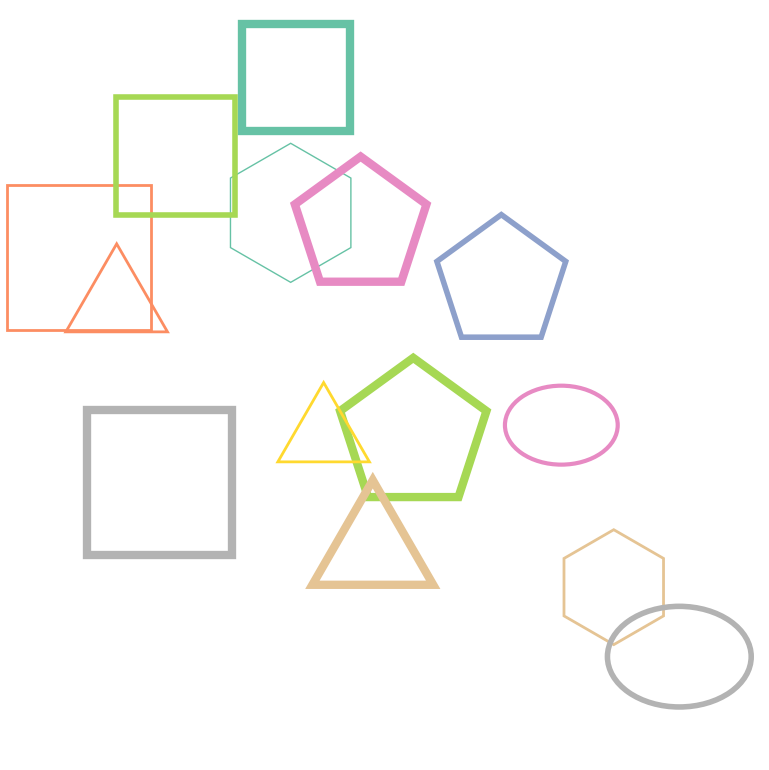[{"shape": "square", "thickness": 3, "radius": 0.35, "center": [0.384, 0.899]}, {"shape": "hexagon", "thickness": 0.5, "radius": 0.45, "center": [0.378, 0.724]}, {"shape": "triangle", "thickness": 1, "radius": 0.38, "center": [0.152, 0.607]}, {"shape": "square", "thickness": 1, "radius": 0.47, "center": [0.103, 0.666]}, {"shape": "pentagon", "thickness": 2, "radius": 0.44, "center": [0.651, 0.633]}, {"shape": "oval", "thickness": 1.5, "radius": 0.37, "center": [0.729, 0.448]}, {"shape": "pentagon", "thickness": 3, "radius": 0.45, "center": [0.468, 0.707]}, {"shape": "square", "thickness": 2, "radius": 0.39, "center": [0.228, 0.797]}, {"shape": "pentagon", "thickness": 3, "radius": 0.5, "center": [0.537, 0.435]}, {"shape": "triangle", "thickness": 1, "radius": 0.34, "center": [0.42, 0.435]}, {"shape": "triangle", "thickness": 3, "radius": 0.45, "center": [0.484, 0.286]}, {"shape": "hexagon", "thickness": 1, "radius": 0.37, "center": [0.797, 0.237]}, {"shape": "square", "thickness": 3, "radius": 0.47, "center": [0.208, 0.374]}, {"shape": "oval", "thickness": 2, "radius": 0.47, "center": [0.882, 0.147]}]